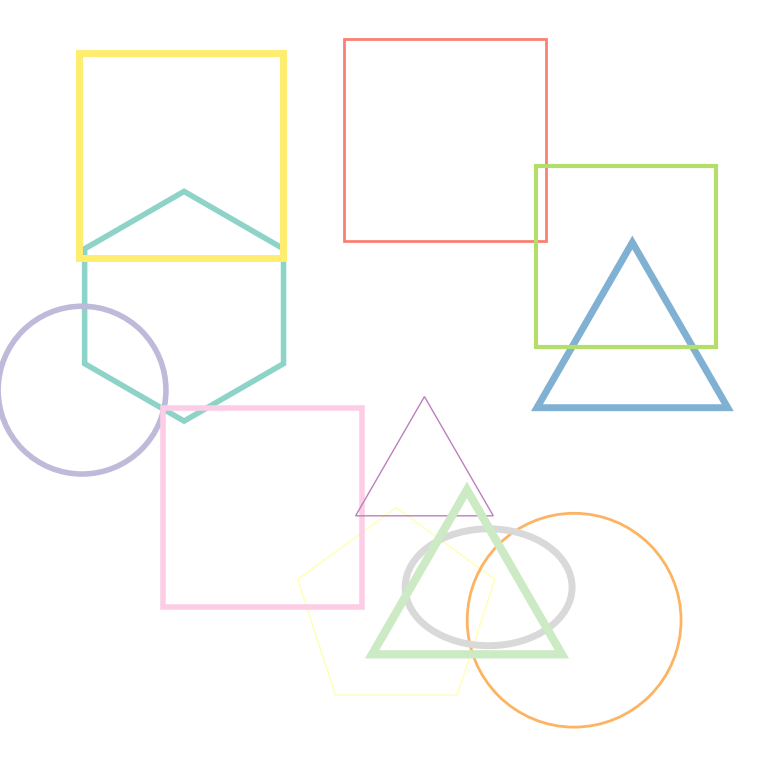[{"shape": "hexagon", "thickness": 2, "radius": 0.75, "center": [0.239, 0.602]}, {"shape": "pentagon", "thickness": 0.5, "radius": 0.67, "center": [0.515, 0.206]}, {"shape": "circle", "thickness": 2, "radius": 0.54, "center": [0.107, 0.493]}, {"shape": "square", "thickness": 1, "radius": 0.66, "center": [0.578, 0.818]}, {"shape": "triangle", "thickness": 2.5, "radius": 0.72, "center": [0.821, 0.542]}, {"shape": "circle", "thickness": 1, "radius": 0.69, "center": [0.746, 0.195]}, {"shape": "square", "thickness": 1.5, "radius": 0.59, "center": [0.813, 0.667]}, {"shape": "square", "thickness": 2, "radius": 0.65, "center": [0.341, 0.34]}, {"shape": "oval", "thickness": 2.5, "radius": 0.54, "center": [0.635, 0.237]}, {"shape": "triangle", "thickness": 0.5, "radius": 0.52, "center": [0.551, 0.382]}, {"shape": "triangle", "thickness": 3, "radius": 0.71, "center": [0.606, 0.221]}, {"shape": "square", "thickness": 2.5, "radius": 0.66, "center": [0.235, 0.798]}]